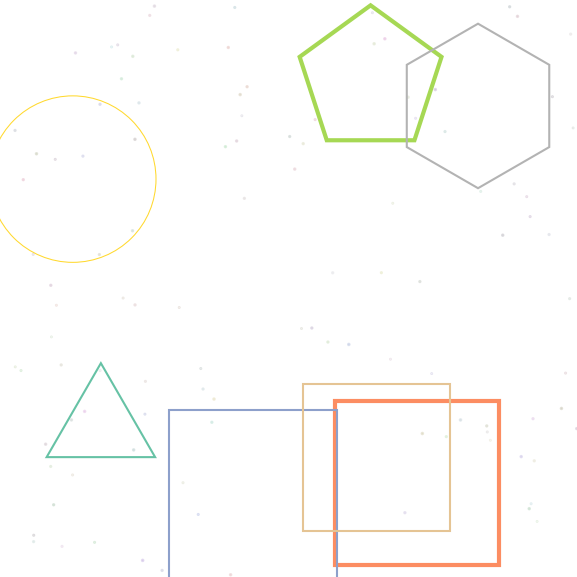[{"shape": "triangle", "thickness": 1, "radius": 0.54, "center": [0.175, 0.262]}, {"shape": "square", "thickness": 2, "radius": 0.71, "center": [0.722, 0.163]}, {"shape": "square", "thickness": 1, "radius": 0.73, "center": [0.439, 0.144]}, {"shape": "pentagon", "thickness": 2, "radius": 0.65, "center": [0.642, 0.861]}, {"shape": "circle", "thickness": 0.5, "radius": 0.72, "center": [0.126, 0.689]}, {"shape": "square", "thickness": 1, "radius": 0.63, "center": [0.652, 0.207]}, {"shape": "hexagon", "thickness": 1, "radius": 0.71, "center": [0.828, 0.816]}]